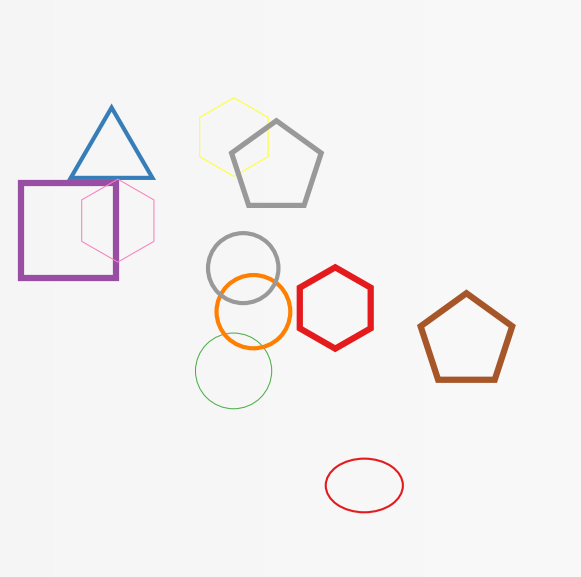[{"shape": "oval", "thickness": 1, "radius": 0.33, "center": [0.627, 0.158]}, {"shape": "hexagon", "thickness": 3, "radius": 0.35, "center": [0.577, 0.466]}, {"shape": "triangle", "thickness": 2, "radius": 0.41, "center": [0.192, 0.732]}, {"shape": "circle", "thickness": 0.5, "radius": 0.33, "center": [0.402, 0.357]}, {"shape": "square", "thickness": 3, "radius": 0.41, "center": [0.118, 0.6]}, {"shape": "circle", "thickness": 2, "radius": 0.32, "center": [0.436, 0.459]}, {"shape": "hexagon", "thickness": 0.5, "radius": 0.34, "center": [0.402, 0.762]}, {"shape": "pentagon", "thickness": 3, "radius": 0.41, "center": [0.802, 0.409]}, {"shape": "hexagon", "thickness": 0.5, "radius": 0.36, "center": [0.203, 0.617]}, {"shape": "pentagon", "thickness": 2.5, "radius": 0.41, "center": [0.475, 0.709]}, {"shape": "circle", "thickness": 2, "radius": 0.3, "center": [0.418, 0.535]}]